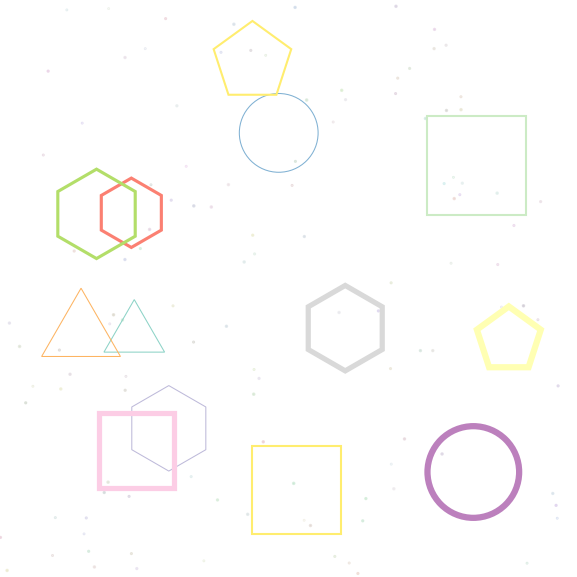[{"shape": "triangle", "thickness": 0.5, "radius": 0.3, "center": [0.232, 0.42]}, {"shape": "pentagon", "thickness": 3, "radius": 0.29, "center": [0.881, 0.41]}, {"shape": "hexagon", "thickness": 0.5, "radius": 0.37, "center": [0.292, 0.257]}, {"shape": "hexagon", "thickness": 1.5, "radius": 0.3, "center": [0.227, 0.631]}, {"shape": "circle", "thickness": 0.5, "radius": 0.34, "center": [0.483, 0.769]}, {"shape": "triangle", "thickness": 0.5, "radius": 0.39, "center": [0.14, 0.421]}, {"shape": "hexagon", "thickness": 1.5, "radius": 0.39, "center": [0.167, 0.629]}, {"shape": "square", "thickness": 2.5, "radius": 0.32, "center": [0.236, 0.219]}, {"shape": "hexagon", "thickness": 2.5, "radius": 0.37, "center": [0.598, 0.431]}, {"shape": "circle", "thickness": 3, "radius": 0.4, "center": [0.82, 0.182]}, {"shape": "square", "thickness": 1, "radius": 0.43, "center": [0.825, 0.712]}, {"shape": "pentagon", "thickness": 1, "radius": 0.35, "center": [0.437, 0.892]}, {"shape": "square", "thickness": 1, "radius": 0.38, "center": [0.513, 0.151]}]